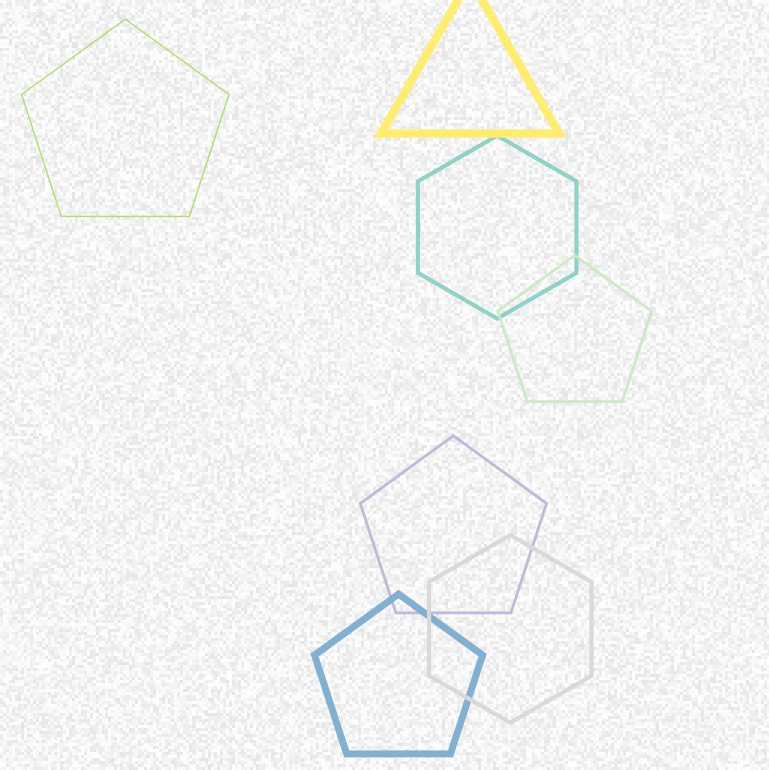[{"shape": "hexagon", "thickness": 1.5, "radius": 0.59, "center": [0.646, 0.705]}, {"shape": "pentagon", "thickness": 1, "radius": 0.64, "center": [0.589, 0.307]}, {"shape": "pentagon", "thickness": 2.5, "radius": 0.57, "center": [0.518, 0.114]}, {"shape": "pentagon", "thickness": 0.5, "radius": 0.71, "center": [0.163, 0.834]}, {"shape": "hexagon", "thickness": 1.5, "radius": 0.61, "center": [0.663, 0.183]}, {"shape": "pentagon", "thickness": 1, "radius": 0.53, "center": [0.746, 0.563]}, {"shape": "triangle", "thickness": 3, "radius": 0.67, "center": [0.61, 0.893]}]